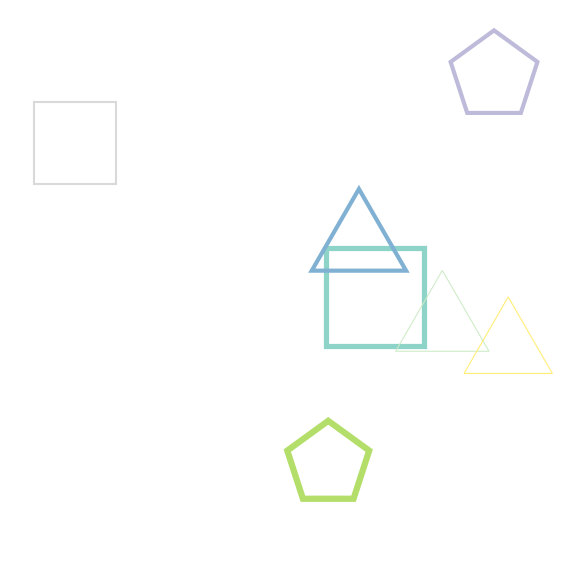[{"shape": "square", "thickness": 2.5, "radius": 0.43, "center": [0.65, 0.484]}, {"shape": "pentagon", "thickness": 2, "radius": 0.4, "center": [0.855, 0.868]}, {"shape": "triangle", "thickness": 2, "radius": 0.47, "center": [0.622, 0.578]}, {"shape": "pentagon", "thickness": 3, "radius": 0.37, "center": [0.568, 0.196]}, {"shape": "square", "thickness": 1, "radius": 0.36, "center": [0.13, 0.752]}, {"shape": "triangle", "thickness": 0.5, "radius": 0.47, "center": [0.766, 0.438]}, {"shape": "triangle", "thickness": 0.5, "radius": 0.44, "center": [0.88, 0.397]}]